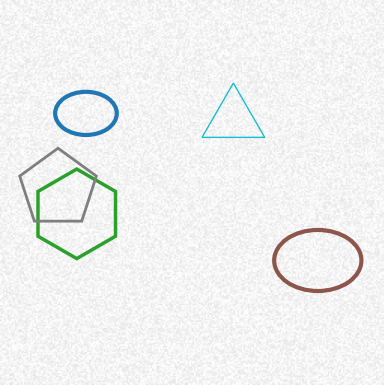[{"shape": "oval", "thickness": 3, "radius": 0.4, "center": [0.223, 0.705]}, {"shape": "hexagon", "thickness": 2.5, "radius": 0.58, "center": [0.199, 0.445]}, {"shape": "oval", "thickness": 3, "radius": 0.57, "center": [0.825, 0.323]}, {"shape": "pentagon", "thickness": 2, "radius": 0.52, "center": [0.151, 0.51]}, {"shape": "triangle", "thickness": 1, "radius": 0.47, "center": [0.606, 0.69]}]